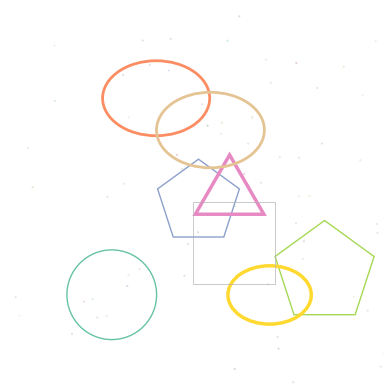[{"shape": "circle", "thickness": 1, "radius": 0.58, "center": [0.29, 0.234]}, {"shape": "oval", "thickness": 2, "radius": 0.7, "center": [0.406, 0.745]}, {"shape": "pentagon", "thickness": 1, "radius": 0.56, "center": [0.516, 0.475]}, {"shape": "triangle", "thickness": 2.5, "radius": 0.51, "center": [0.596, 0.495]}, {"shape": "pentagon", "thickness": 1, "radius": 0.68, "center": [0.843, 0.292]}, {"shape": "oval", "thickness": 2.5, "radius": 0.54, "center": [0.7, 0.234]}, {"shape": "oval", "thickness": 2, "radius": 0.7, "center": [0.547, 0.662]}, {"shape": "square", "thickness": 0.5, "radius": 0.53, "center": [0.609, 0.369]}]